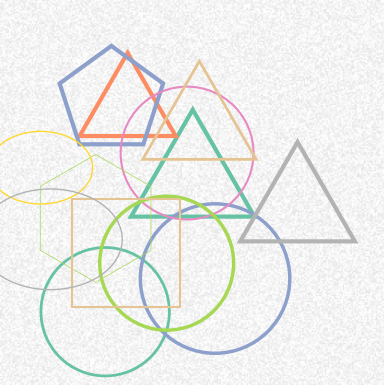[{"shape": "circle", "thickness": 2, "radius": 0.83, "center": [0.273, 0.19]}, {"shape": "triangle", "thickness": 3, "radius": 0.93, "center": [0.501, 0.53]}, {"shape": "triangle", "thickness": 3, "radius": 0.72, "center": [0.332, 0.719]}, {"shape": "pentagon", "thickness": 3, "radius": 0.71, "center": [0.289, 0.74]}, {"shape": "circle", "thickness": 2.5, "radius": 0.97, "center": [0.559, 0.276]}, {"shape": "circle", "thickness": 1.5, "radius": 0.86, "center": [0.486, 0.602]}, {"shape": "hexagon", "thickness": 0.5, "radius": 0.83, "center": [0.248, 0.433]}, {"shape": "circle", "thickness": 2.5, "radius": 0.87, "center": [0.433, 0.316]}, {"shape": "oval", "thickness": 1, "radius": 0.67, "center": [0.106, 0.564]}, {"shape": "square", "thickness": 1.5, "radius": 0.7, "center": [0.327, 0.343]}, {"shape": "triangle", "thickness": 2, "radius": 0.85, "center": [0.518, 0.671]}, {"shape": "oval", "thickness": 1, "radius": 0.93, "center": [0.131, 0.378]}, {"shape": "triangle", "thickness": 3, "radius": 0.86, "center": [0.773, 0.459]}]